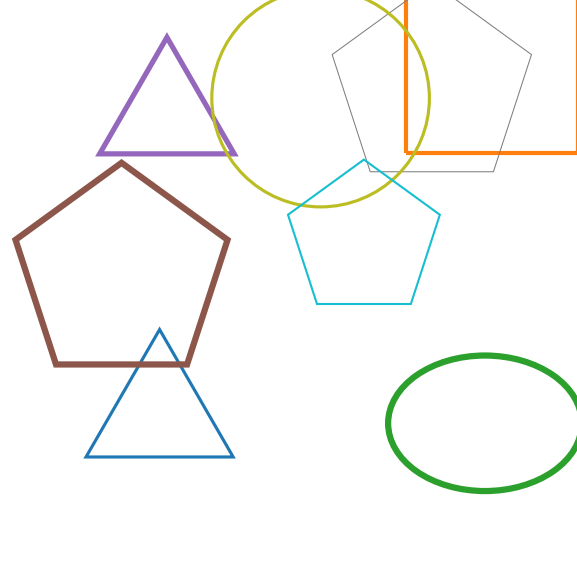[{"shape": "triangle", "thickness": 1.5, "radius": 0.74, "center": [0.276, 0.281]}, {"shape": "square", "thickness": 2, "radius": 0.75, "center": [0.851, 0.883]}, {"shape": "oval", "thickness": 3, "radius": 0.84, "center": [0.84, 0.266]}, {"shape": "triangle", "thickness": 2.5, "radius": 0.67, "center": [0.289, 0.8]}, {"shape": "pentagon", "thickness": 3, "radius": 0.97, "center": [0.21, 0.524]}, {"shape": "pentagon", "thickness": 0.5, "radius": 0.91, "center": [0.748, 0.849]}, {"shape": "circle", "thickness": 1.5, "radius": 0.94, "center": [0.555, 0.829]}, {"shape": "pentagon", "thickness": 1, "radius": 0.69, "center": [0.63, 0.585]}]